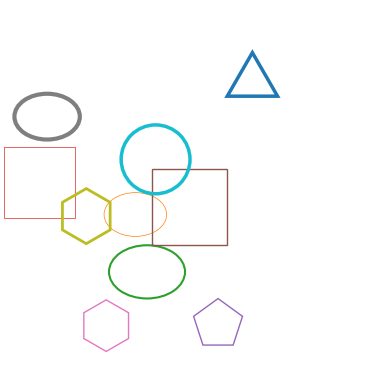[{"shape": "triangle", "thickness": 2.5, "radius": 0.38, "center": [0.656, 0.788]}, {"shape": "oval", "thickness": 0.5, "radius": 0.41, "center": [0.352, 0.443]}, {"shape": "oval", "thickness": 1.5, "radius": 0.49, "center": [0.382, 0.294]}, {"shape": "square", "thickness": 0.5, "radius": 0.46, "center": [0.104, 0.525]}, {"shape": "pentagon", "thickness": 1, "radius": 0.33, "center": [0.566, 0.158]}, {"shape": "square", "thickness": 1, "radius": 0.49, "center": [0.493, 0.462]}, {"shape": "hexagon", "thickness": 1, "radius": 0.33, "center": [0.276, 0.154]}, {"shape": "oval", "thickness": 3, "radius": 0.42, "center": [0.122, 0.697]}, {"shape": "hexagon", "thickness": 2, "radius": 0.36, "center": [0.224, 0.439]}, {"shape": "circle", "thickness": 2.5, "radius": 0.45, "center": [0.404, 0.586]}]